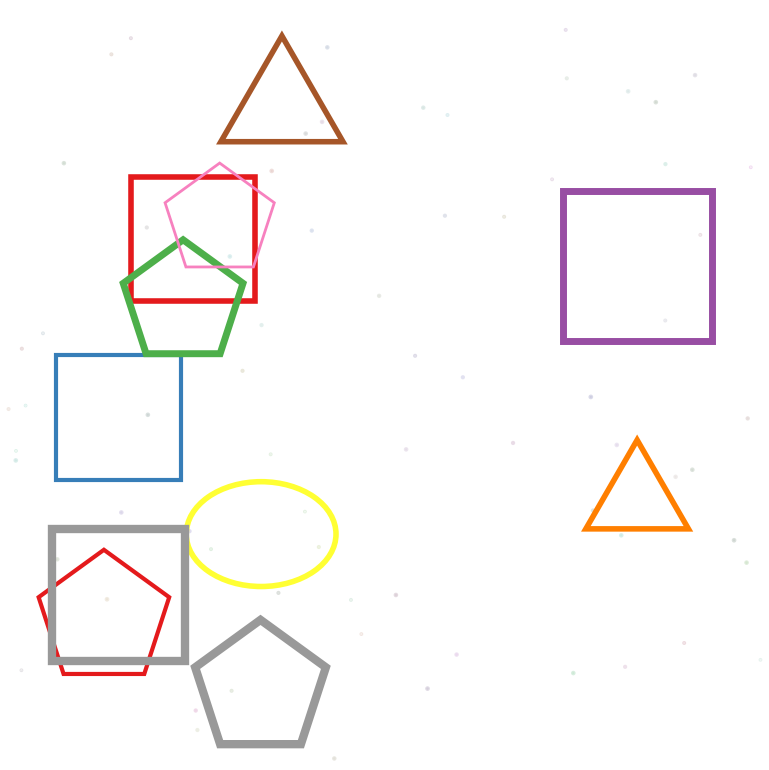[{"shape": "square", "thickness": 2, "radius": 0.4, "center": [0.251, 0.69]}, {"shape": "pentagon", "thickness": 1.5, "radius": 0.45, "center": [0.135, 0.197]}, {"shape": "square", "thickness": 1.5, "radius": 0.4, "center": [0.154, 0.458]}, {"shape": "pentagon", "thickness": 2.5, "radius": 0.41, "center": [0.238, 0.607]}, {"shape": "square", "thickness": 2.5, "radius": 0.48, "center": [0.828, 0.655]}, {"shape": "triangle", "thickness": 2, "radius": 0.38, "center": [0.827, 0.352]}, {"shape": "oval", "thickness": 2, "radius": 0.49, "center": [0.339, 0.306]}, {"shape": "triangle", "thickness": 2, "radius": 0.46, "center": [0.366, 0.862]}, {"shape": "pentagon", "thickness": 1, "radius": 0.37, "center": [0.285, 0.714]}, {"shape": "square", "thickness": 3, "radius": 0.43, "center": [0.154, 0.228]}, {"shape": "pentagon", "thickness": 3, "radius": 0.45, "center": [0.338, 0.106]}]